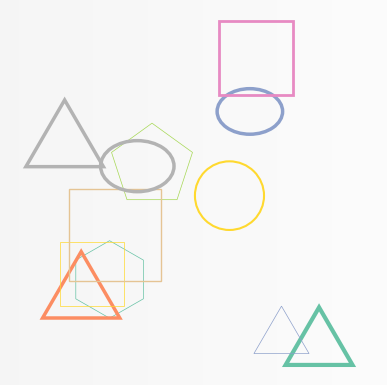[{"shape": "hexagon", "thickness": 0.5, "radius": 0.5, "center": [0.283, 0.274]}, {"shape": "triangle", "thickness": 3, "radius": 0.5, "center": [0.823, 0.102]}, {"shape": "triangle", "thickness": 2.5, "radius": 0.57, "center": [0.21, 0.232]}, {"shape": "oval", "thickness": 2.5, "radius": 0.42, "center": [0.645, 0.711]}, {"shape": "triangle", "thickness": 0.5, "radius": 0.41, "center": [0.726, 0.123]}, {"shape": "square", "thickness": 2, "radius": 0.48, "center": [0.661, 0.849]}, {"shape": "pentagon", "thickness": 0.5, "radius": 0.55, "center": [0.392, 0.57]}, {"shape": "square", "thickness": 0.5, "radius": 0.41, "center": [0.238, 0.288]}, {"shape": "circle", "thickness": 1.5, "radius": 0.45, "center": [0.592, 0.492]}, {"shape": "square", "thickness": 1, "radius": 0.6, "center": [0.297, 0.39]}, {"shape": "oval", "thickness": 2.5, "radius": 0.47, "center": [0.354, 0.568]}, {"shape": "triangle", "thickness": 2.5, "radius": 0.58, "center": [0.167, 0.625]}]